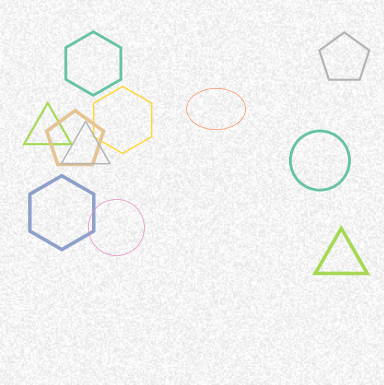[{"shape": "hexagon", "thickness": 2, "radius": 0.41, "center": [0.242, 0.835]}, {"shape": "circle", "thickness": 2, "radius": 0.38, "center": [0.831, 0.583]}, {"shape": "oval", "thickness": 0.5, "radius": 0.38, "center": [0.561, 0.717]}, {"shape": "hexagon", "thickness": 2.5, "radius": 0.48, "center": [0.161, 0.448]}, {"shape": "circle", "thickness": 0.5, "radius": 0.36, "center": [0.302, 0.409]}, {"shape": "triangle", "thickness": 1.5, "radius": 0.36, "center": [0.124, 0.661]}, {"shape": "triangle", "thickness": 2.5, "radius": 0.39, "center": [0.886, 0.329]}, {"shape": "hexagon", "thickness": 1, "radius": 0.44, "center": [0.319, 0.689]}, {"shape": "pentagon", "thickness": 2.5, "radius": 0.39, "center": [0.195, 0.635]}, {"shape": "triangle", "thickness": 1, "radius": 0.37, "center": [0.223, 0.611]}, {"shape": "pentagon", "thickness": 1.5, "radius": 0.34, "center": [0.894, 0.848]}]